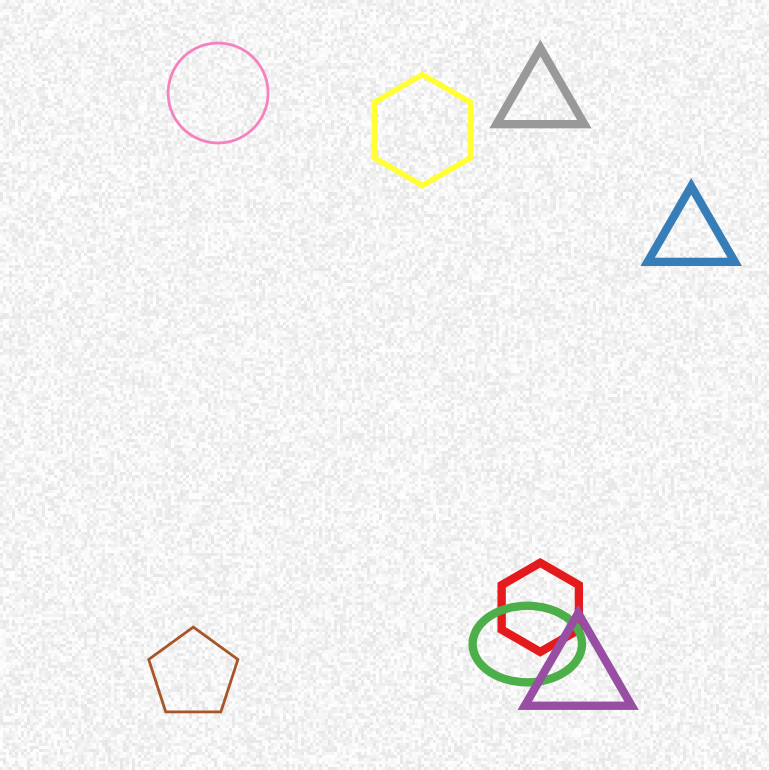[{"shape": "hexagon", "thickness": 3, "radius": 0.29, "center": [0.702, 0.211]}, {"shape": "triangle", "thickness": 3, "radius": 0.33, "center": [0.898, 0.693]}, {"shape": "oval", "thickness": 3, "radius": 0.36, "center": [0.685, 0.164]}, {"shape": "triangle", "thickness": 3, "radius": 0.4, "center": [0.751, 0.123]}, {"shape": "hexagon", "thickness": 2, "radius": 0.36, "center": [0.549, 0.831]}, {"shape": "pentagon", "thickness": 1, "radius": 0.3, "center": [0.251, 0.125]}, {"shape": "circle", "thickness": 1, "radius": 0.32, "center": [0.283, 0.879]}, {"shape": "triangle", "thickness": 3, "radius": 0.33, "center": [0.702, 0.872]}]